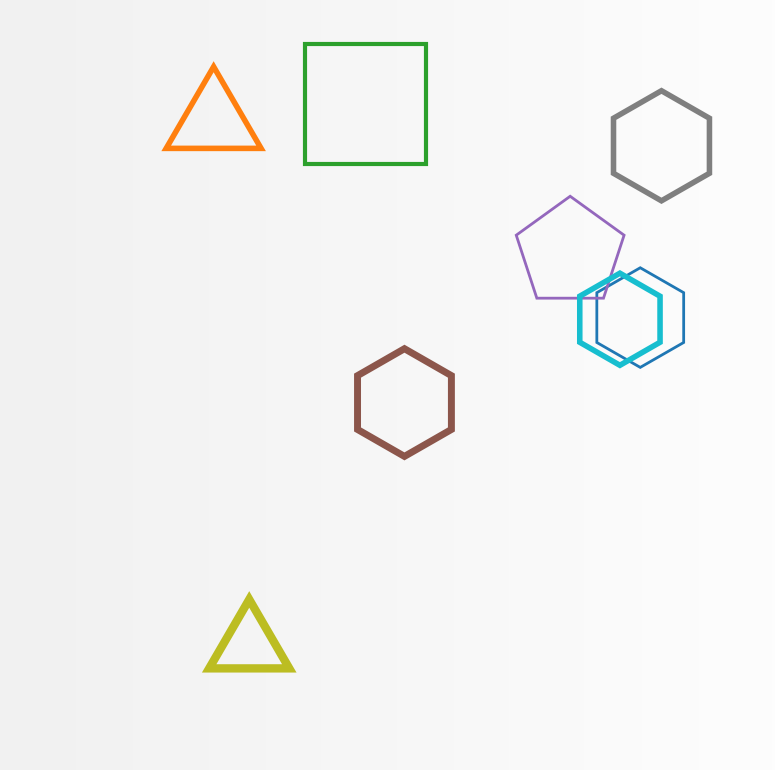[{"shape": "hexagon", "thickness": 1, "radius": 0.32, "center": [0.826, 0.588]}, {"shape": "triangle", "thickness": 2, "radius": 0.35, "center": [0.276, 0.843]}, {"shape": "square", "thickness": 1.5, "radius": 0.39, "center": [0.472, 0.865]}, {"shape": "pentagon", "thickness": 1, "radius": 0.37, "center": [0.736, 0.672]}, {"shape": "hexagon", "thickness": 2.5, "radius": 0.35, "center": [0.522, 0.477]}, {"shape": "hexagon", "thickness": 2, "radius": 0.36, "center": [0.854, 0.811]}, {"shape": "triangle", "thickness": 3, "radius": 0.3, "center": [0.322, 0.162]}, {"shape": "hexagon", "thickness": 2, "radius": 0.3, "center": [0.8, 0.585]}]